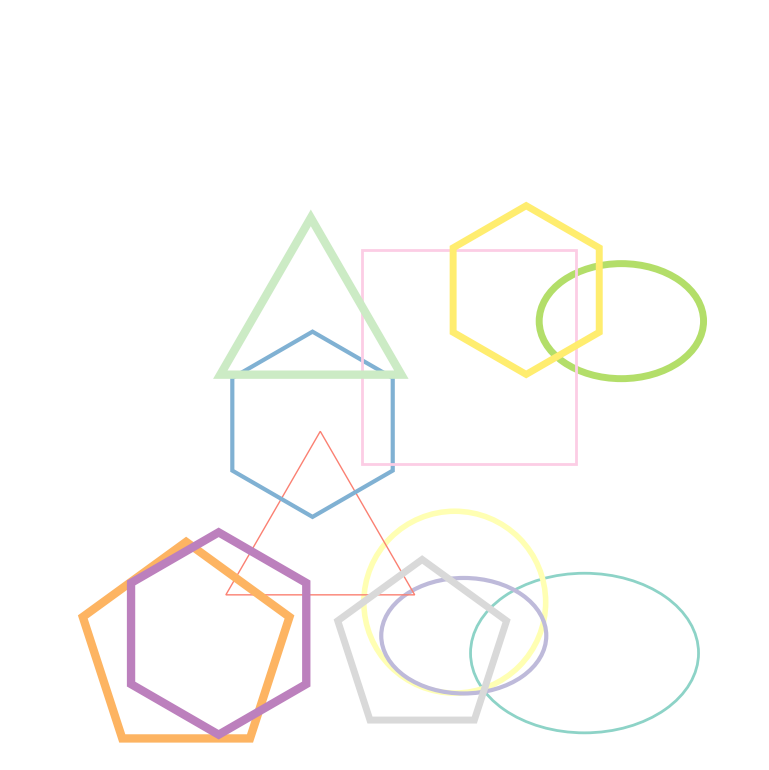[{"shape": "oval", "thickness": 1, "radius": 0.74, "center": [0.759, 0.152]}, {"shape": "circle", "thickness": 2, "radius": 0.59, "center": [0.591, 0.218]}, {"shape": "oval", "thickness": 1.5, "radius": 0.54, "center": [0.602, 0.174]}, {"shape": "triangle", "thickness": 0.5, "radius": 0.71, "center": [0.416, 0.298]}, {"shape": "hexagon", "thickness": 1.5, "radius": 0.6, "center": [0.406, 0.449]}, {"shape": "pentagon", "thickness": 3, "radius": 0.71, "center": [0.242, 0.155]}, {"shape": "oval", "thickness": 2.5, "radius": 0.53, "center": [0.807, 0.583]}, {"shape": "square", "thickness": 1, "radius": 0.69, "center": [0.609, 0.536]}, {"shape": "pentagon", "thickness": 2.5, "radius": 0.58, "center": [0.548, 0.158]}, {"shape": "hexagon", "thickness": 3, "radius": 0.66, "center": [0.284, 0.177]}, {"shape": "triangle", "thickness": 3, "radius": 0.68, "center": [0.404, 0.581]}, {"shape": "hexagon", "thickness": 2.5, "radius": 0.55, "center": [0.683, 0.623]}]